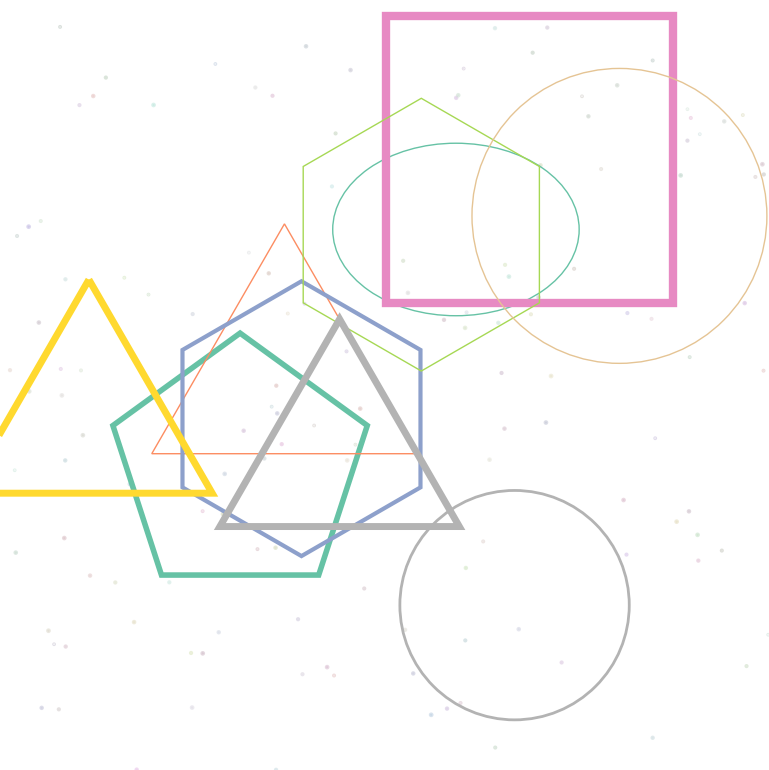[{"shape": "pentagon", "thickness": 2, "radius": 0.87, "center": [0.312, 0.394]}, {"shape": "oval", "thickness": 0.5, "radius": 0.8, "center": [0.592, 0.702]}, {"shape": "triangle", "thickness": 0.5, "radius": 0.99, "center": [0.369, 0.51]}, {"shape": "hexagon", "thickness": 1.5, "radius": 0.89, "center": [0.392, 0.456]}, {"shape": "square", "thickness": 3, "radius": 0.93, "center": [0.688, 0.793]}, {"shape": "hexagon", "thickness": 0.5, "radius": 0.89, "center": [0.547, 0.695]}, {"shape": "triangle", "thickness": 2.5, "radius": 0.92, "center": [0.115, 0.452]}, {"shape": "circle", "thickness": 0.5, "radius": 0.96, "center": [0.804, 0.72]}, {"shape": "circle", "thickness": 1, "radius": 0.74, "center": [0.668, 0.214]}, {"shape": "triangle", "thickness": 2.5, "radius": 0.9, "center": [0.441, 0.406]}]